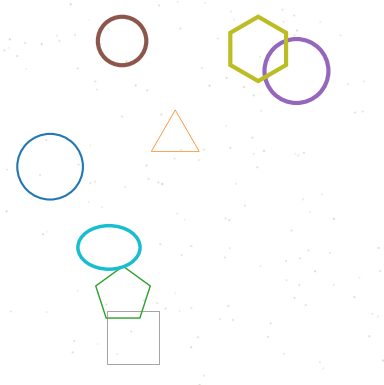[{"shape": "circle", "thickness": 1.5, "radius": 0.43, "center": [0.13, 0.567]}, {"shape": "triangle", "thickness": 0.5, "radius": 0.36, "center": [0.455, 0.643]}, {"shape": "pentagon", "thickness": 1, "radius": 0.37, "center": [0.319, 0.234]}, {"shape": "circle", "thickness": 3, "radius": 0.42, "center": [0.77, 0.816]}, {"shape": "circle", "thickness": 3, "radius": 0.31, "center": [0.317, 0.894]}, {"shape": "square", "thickness": 0.5, "radius": 0.34, "center": [0.345, 0.123]}, {"shape": "hexagon", "thickness": 3, "radius": 0.42, "center": [0.671, 0.873]}, {"shape": "oval", "thickness": 2.5, "radius": 0.4, "center": [0.283, 0.357]}]